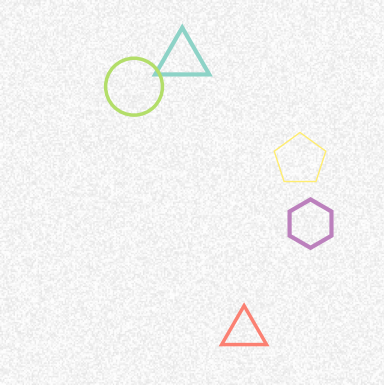[{"shape": "triangle", "thickness": 3, "radius": 0.41, "center": [0.473, 0.847]}, {"shape": "triangle", "thickness": 2.5, "radius": 0.34, "center": [0.634, 0.139]}, {"shape": "circle", "thickness": 2.5, "radius": 0.37, "center": [0.348, 0.775]}, {"shape": "hexagon", "thickness": 3, "radius": 0.31, "center": [0.807, 0.419]}, {"shape": "pentagon", "thickness": 1, "radius": 0.35, "center": [0.779, 0.585]}]